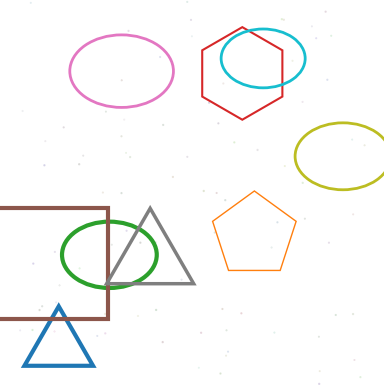[{"shape": "triangle", "thickness": 3, "radius": 0.51, "center": [0.153, 0.101]}, {"shape": "pentagon", "thickness": 1, "radius": 0.57, "center": [0.661, 0.39]}, {"shape": "oval", "thickness": 3, "radius": 0.62, "center": [0.284, 0.338]}, {"shape": "hexagon", "thickness": 1.5, "radius": 0.6, "center": [0.629, 0.809]}, {"shape": "square", "thickness": 3, "radius": 0.72, "center": [0.137, 0.315]}, {"shape": "oval", "thickness": 2, "radius": 0.67, "center": [0.316, 0.815]}, {"shape": "triangle", "thickness": 2.5, "radius": 0.65, "center": [0.39, 0.328]}, {"shape": "oval", "thickness": 2, "radius": 0.62, "center": [0.891, 0.594]}, {"shape": "oval", "thickness": 2, "radius": 0.55, "center": [0.684, 0.848]}]